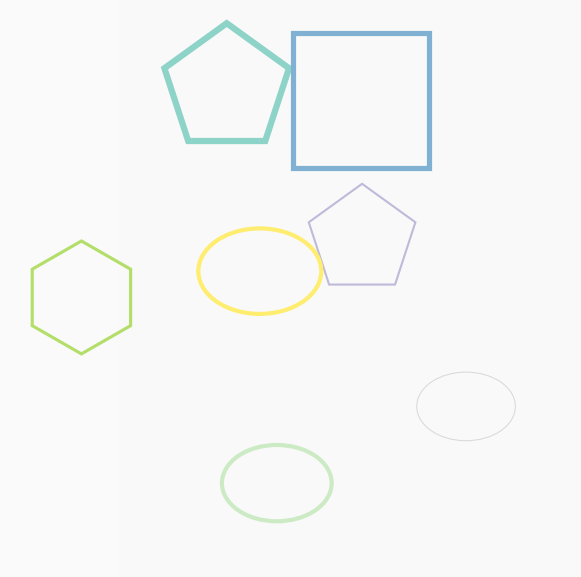[{"shape": "pentagon", "thickness": 3, "radius": 0.56, "center": [0.39, 0.846]}, {"shape": "pentagon", "thickness": 1, "radius": 0.48, "center": [0.623, 0.584]}, {"shape": "square", "thickness": 2.5, "radius": 0.59, "center": [0.621, 0.825]}, {"shape": "hexagon", "thickness": 1.5, "radius": 0.49, "center": [0.14, 0.484]}, {"shape": "oval", "thickness": 0.5, "radius": 0.42, "center": [0.802, 0.295]}, {"shape": "oval", "thickness": 2, "radius": 0.47, "center": [0.476, 0.163]}, {"shape": "oval", "thickness": 2, "radius": 0.53, "center": [0.447, 0.53]}]